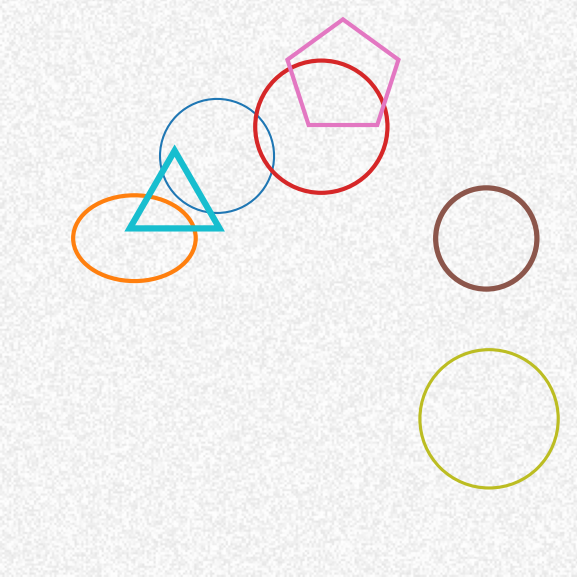[{"shape": "circle", "thickness": 1, "radius": 0.49, "center": [0.376, 0.729]}, {"shape": "oval", "thickness": 2, "radius": 0.53, "center": [0.233, 0.587]}, {"shape": "circle", "thickness": 2, "radius": 0.57, "center": [0.556, 0.78]}, {"shape": "circle", "thickness": 2.5, "radius": 0.44, "center": [0.842, 0.586]}, {"shape": "pentagon", "thickness": 2, "radius": 0.51, "center": [0.594, 0.864]}, {"shape": "circle", "thickness": 1.5, "radius": 0.6, "center": [0.847, 0.274]}, {"shape": "triangle", "thickness": 3, "radius": 0.45, "center": [0.302, 0.649]}]